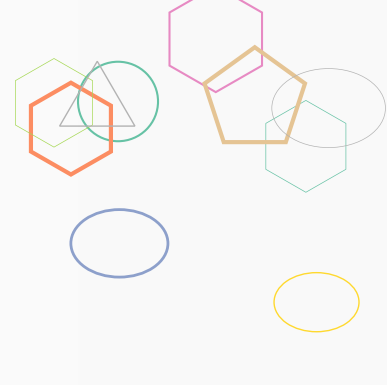[{"shape": "circle", "thickness": 1.5, "radius": 0.52, "center": [0.305, 0.736]}, {"shape": "hexagon", "thickness": 0.5, "radius": 0.6, "center": [0.789, 0.62]}, {"shape": "hexagon", "thickness": 3, "radius": 0.6, "center": [0.183, 0.666]}, {"shape": "oval", "thickness": 2, "radius": 0.63, "center": [0.308, 0.368]}, {"shape": "hexagon", "thickness": 1.5, "radius": 0.69, "center": [0.557, 0.899]}, {"shape": "hexagon", "thickness": 0.5, "radius": 0.58, "center": [0.139, 0.733]}, {"shape": "oval", "thickness": 1, "radius": 0.55, "center": [0.817, 0.215]}, {"shape": "pentagon", "thickness": 3, "radius": 0.68, "center": [0.657, 0.741]}, {"shape": "oval", "thickness": 0.5, "radius": 0.73, "center": [0.848, 0.719]}, {"shape": "triangle", "thickness": 1, "radius": 0.56, "center": [0.251, 0.729]}]